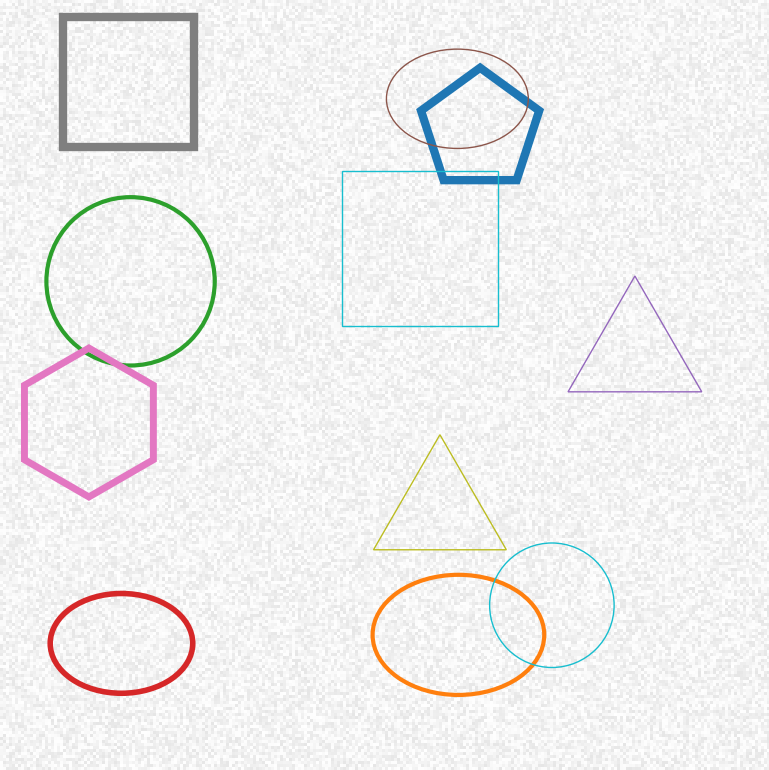[{"shape": "pentagon", "thickness": 3, "radius": 0.4, "center": [0.624, 0.831]}, {"shape": "oval", "thickness": 1.5, "radius": 0.56, "center": [0.595, 0.175]}, {"shape": "circle", "thickness": 1.5, "radius": 0.55, "center": [0.17, 0.635]}, {"shape": "oval", "thickness": 2, "radius": 0.46, "center": [0.158, 0.164]}, {"shape": "triangle", "thickness": 0.5, "radius": 0.5, "center": [0.825, 0.541]}, {"shape": "oval", "thickness": 0.5, "radius": 0.46, "center": [0.594, 0.872]}, {"shape": "hexagon", "thickness": 2.5, "radius": 0.48, "center": [0.115, 0.451]}, {"shape": "square", "thickness": 3, "radius": 0.42, "center": [0.167, 0.893]}, {"shape": "triangle", "thickness": 0.5, "radius": 0.5, "center": [0.571, 0.336]}, {"shape": "square", "thickness": 0.5, "radius": 0.51, "center": [0.546, 0.677]}, {"shape": "circle", "thickness": 0.5, "radius": 0.4, "center": [0.717, 0.214]}]